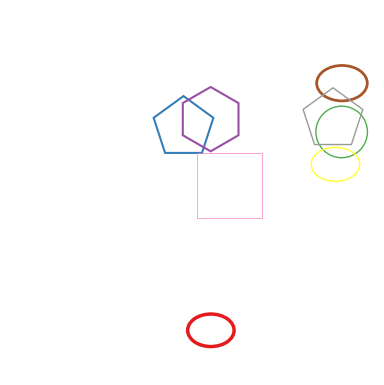[{"shape": "oval", "thickness": 2.5, "radius": 0.3, "center": [0.548, 0.142]}, {"shape": "pentagon", "thickness": 1.5, "radius": 0.41, "center": [0.477, 0.669]}, {"shape": "circle", "thickness": 1, "radius": 0.33, "center": [0.887, 0.657]}, {"shape": "hexagon", "thickness": 1.5, "radius": 0.42, "center": [0.547, 0.69]}, {"shape": "oval", "thickness": 1, "radius": 0.32, "center": [0.871, 0.573]}, {"shape": "oval", "thickness": 2, "radius": 0.33, "center": [0.888, 0.784]}, {"shape": "square", "thickness": 0.5, "radius": 0.42, "center": [0.595, 0.519]}, {"shape": "pentagon", "thickness": 1, "radius": 0.41, "center": [0.865, 0.691]}]